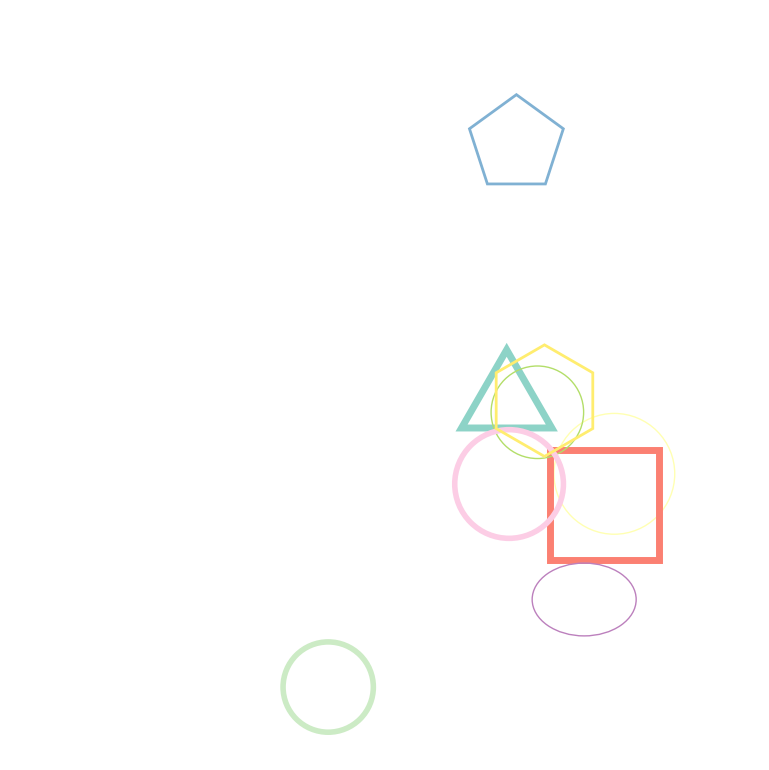[{"shape": "triangle", "thickness": 2.5, "radius": 0.34, "center": [0.658, 0.478]}, {"shape": "circle", "thickness": 0.5, "radius": 0.39, "center": [0.798, 0.385]}, {"shape": "square", "thickness": 2.5, "radius": 0.35, "center": [0.785, 0.344]}, {"shape": "pentagon", "thickness": 1, "radius": 0.32, "center": [0.671, 0.813]}, {"shape": "circle", "thickness": 0.5, "radius": 0.3, "center": [0.698, 0.465]}, {"shape": "circle", "thickness": 2, "radius": 0.35, "center": [0.661, 0.371]}, {"shape": "oval", "thickness": 0.5, "radius": 0.34, "center": [0.759, 0.221]}, {"shape": "circle", "thickness": 2, "radius": 0.29, "center": [0.426, 0.108]}, {"shape": "hexagon", "thickness": 1, "radius": 0.36, "center": [0.707, 0.48]}]